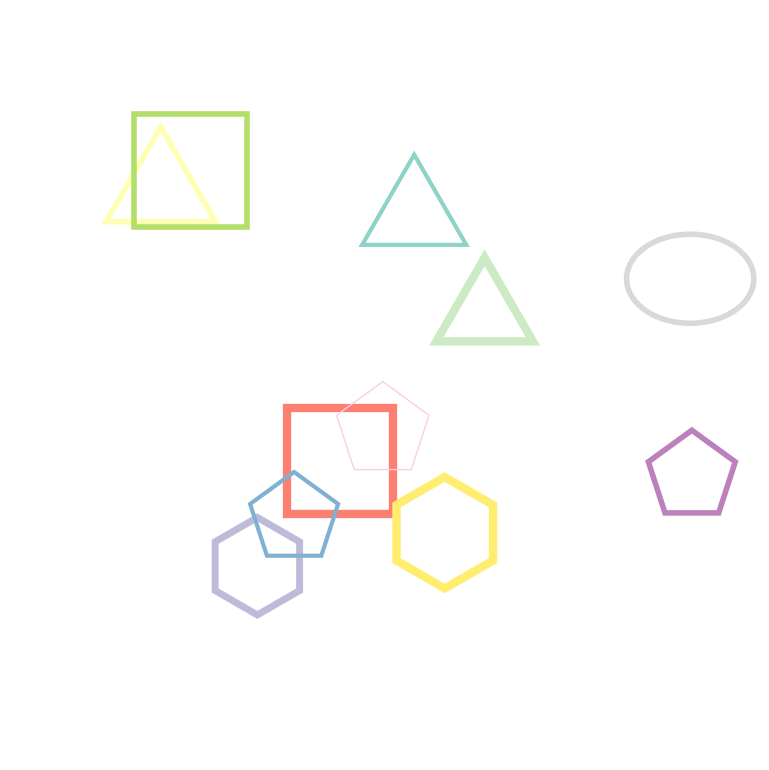[{"shape": "triangle", "thickness": 1.5, "radius": 0.39, "center": [0.538, 0.721]}, {"shape": "triangle", "thickness": 2, "radius": 0.41, "center": [0.209, 0.753]}, {"shape": "hexagon", "thickness": 2.5, "radius": 0.32, "center": [0.334, 0.265]}, {"shape": "square", "thickness": 3, "radius": 0.34, "center": [0.442, 0.401]}, {"shape": "pentagon", "thickness": 1.5, "radius": 0.3, "center": [0.382, 0.327]}, {"shape": "square", "thickness": 2, "radius": 0.37, "center": [0.248, 0.779]}, {"shape": "pentagon", "thickness": 0.5, "radius": 0.32, "center": [0.497, 0.441]}, {"shape": "oval", "thickness": 2, "radius": 0.41, "center": [0.896, 0.638]}, {"shape": "pentagon", "thickness": 2, "radius": 0.3, "center": [0.898, 0.382]}, {"shape": "triangle", "thickness": 3, "radius": 0.36, "center": [0.629, 0.593]}, {"shape": "hexagon", "thickness": 3, "radius": 0.36, "center": [0.578, 0.308]}]